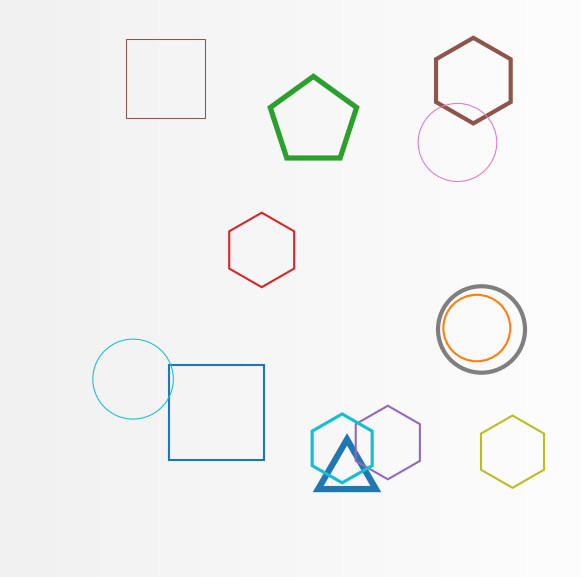[{"shape": "triangle", "thickness": 3, "radius": 0.29, "center": [0.597, 0.181]}, {"shape": "square", "thickness": 1, "radius": 0.41, "center": [0.373, 0.285]}, {"shape": "circle", "thickness": 1, "radius": 0.29, "center": [0.82, 0.431]}, {"shape": "pentagon", "thickness": 2.5, "radius": 0.39, "center": [0.539, 0.789]}, {"shape": "hexagon", "thickness": 1, "radius": 0.32, "center": [0.45, 0.566]}, {"shape": "hexagon", "thickness": 1, "radius": 0.32, "center": [0.667, 0.233]}, {"shape": "square", "thickness": 0.5, "radius": 0.34, "center": [0.285, 0.863]}, {"shape": "hexagon", "thickness": 2, "radius": 0.37, "center": [0.814, 0.86]}, {"shape": "circle", "thickness": 0.5, "radius": 0.34, "center": [0.787, 0.752]}, {"shape": "circle", "thickness": 2, "radius": 0.37, "center": [0.828, 0.429]}, {"shape": "hexagon", "thickness": 1, "radius": 0.31, "center": [0.882, 0.217]}, {"shape": "circle", "thickness": 0.5, "radius": 0.35, "center": [0.229, 0.343]}, {"shape": "hexagon", "thickness": 1.5, "radius": 0.3, "center": [0.589, 0.223]}]